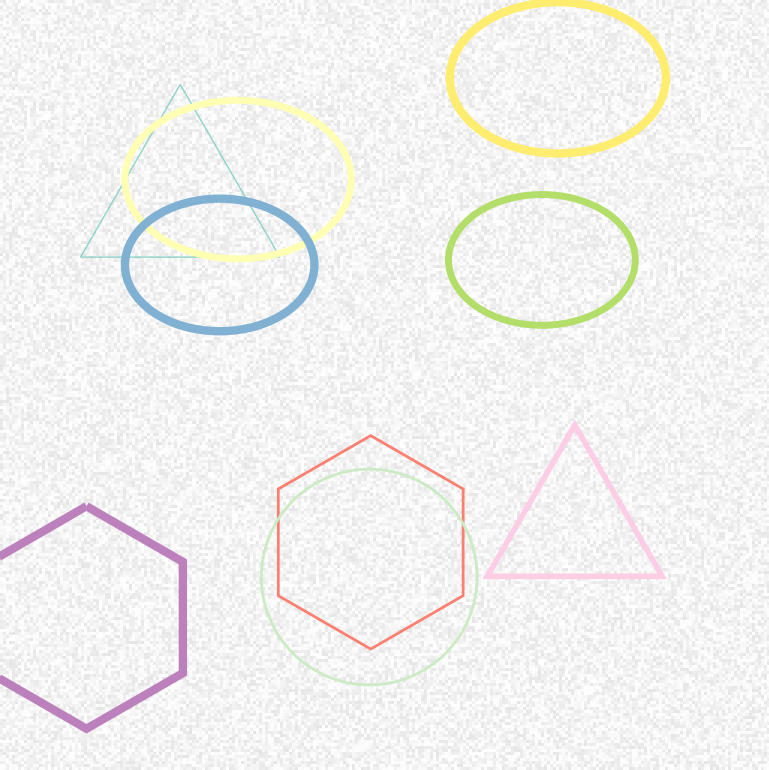[{"shape": "triangle", "thickness": 0.5, "radius": 0.75, "center": [0.234, 0.741]}, {"shape": "oval", "thickness": 2.5, "radius": 0.74, "center": [0.309, 0.767]}, {"shape": "hexagon", "thickness": 1, "radius": 0.69, "center": [0.481, 0.296]}, {"shape": "oval", "thickness": 3, "radius": 0.62, "center": [0.285, 0.656]}, {"shape": "oval", "thickness": 2.5, "radius": 0.61, "center": [0.704, 0.662]}, {"shape": "triangle", "thickness": 2, "radius": 0.66, "center": [0.746, 0.317]}, {"shape": "hexagon", "thickness": 3, "radius": 0.72, "center": [0.112, 0.198]}, {"shape": "circle", "thickness": 1, "radius": 0.7, "center": [0.48, 0.251]}, {"shape": "oval", "thickness": 3, "radius": 0.7, "center": [0.725, 0.899]}]